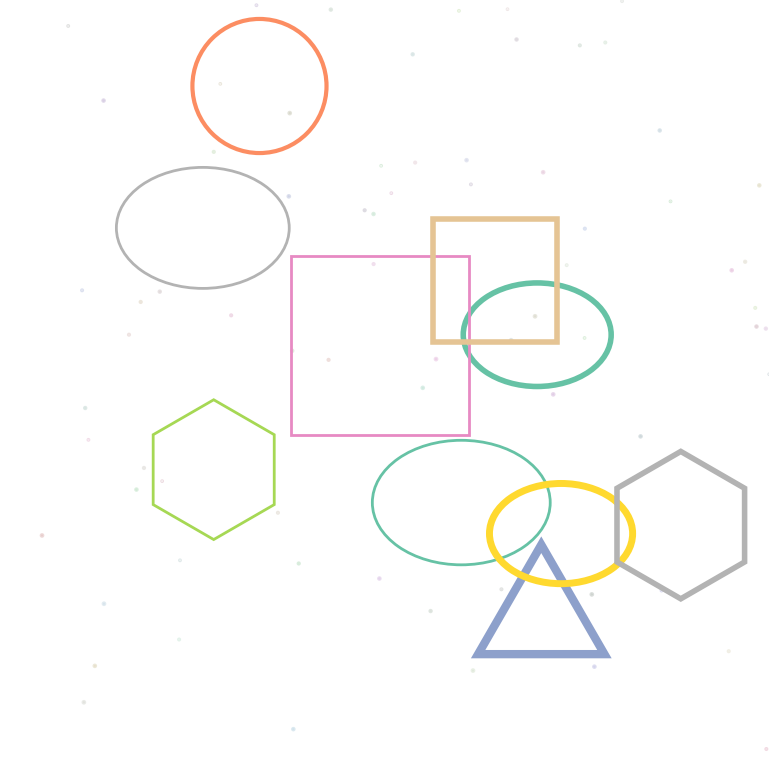[{"shape": "oval", "thickness": 1, "radius": 0.58, "center": [0.599, 0.347]}, {"shape": "oval", "thickness": 2, "radius": 0.48, "center": [0.698, 0.565]}, {"shape": "circle", "thickness": 1.5, "radius": 0.44, "center": [0.337, 0.888]}, {"shape": "triangle", "thickness": 3, "radius": 0.47, "center": [0.703, 0.198]}, {"shape": "square", "thickness": 1, "radius": 0.58, "center": [0.493, 0.551]}, {"shape": "hexagon", "thickness": 1, "radius": 0.45, "center": [0.278, 0.39]}, {"shape": "oval", "thickness": 2.5, "radius": 0.46, "center": [0.729, 0.307]}, {"shape": "square", "thickness": 2, "radius": 0.4, "center": [0.643, 0.636]}, {"shape": "hexagon", "thickness": 2, "radius": 0.48, "center": [0.884, 0.318]}, {"shape": "oval", "thickness": 1, "radius": 0.56, "center": [0.263, 0.704]}]